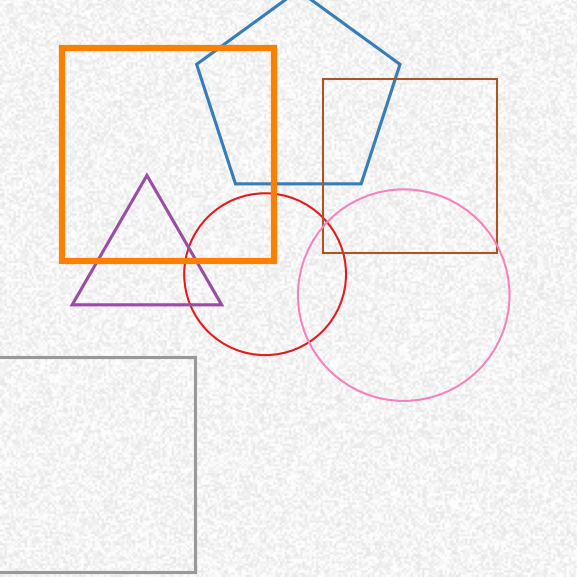[{"shape": "circle", "thickness": 1, "radius": 0.7, "center": [0.459, 0.524]}, {"shape": "pentagon", "thickness": 1.5, "radius": 0.93, "center": [0.517, 0.831]}, {"shape": "triangle", "thickness": 1.5, "radius": 0.75, "center": [0.254, 0.546]}, {"shape": "square", "thickness": 3, "radius": 0.92, "center": [0.291, 0.732]}, {"shape": "square", "thickness": 1, "radius": 0.75, "center": [0.71, 0.712]}, {"shape": "circle", "thickness": 1, "radius": 0.92, "center": [0.699, 0.488]}, {"shape": "square", "thickness": 1.5, "radius": 0.93, "center": [0.151, 0.195]}]